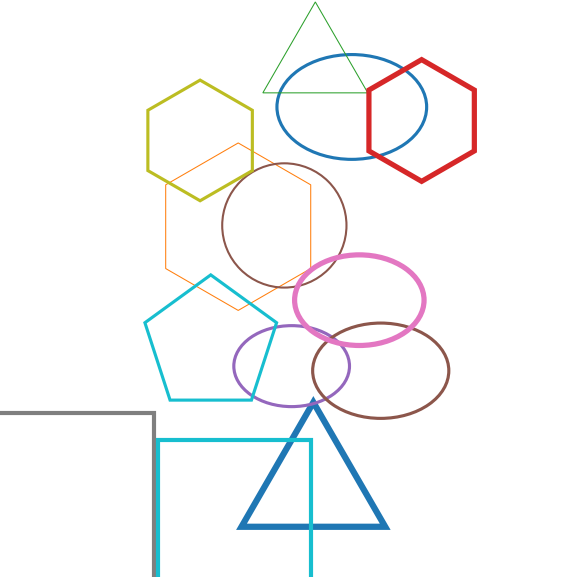[{"shape": "triangle", "thickness": 3, "radius": 0.72, "center": [0.543, 0.159]}, {"shape": "oval", "thickness": 1.5, "radius": 0.65, "center": [0.609, 0.814]}, {"shape": "hexagon", "thickness": 0.5, "radius": 0.72, "center": [0.412, 0.607]}, {"shape": "triangle", "thickness": 0.5, "radius": 0.52, "center": [0.546, 0.891]}, {"shape": "hexagon", "thickness": 2.5, "radius": 0.53, "center": [0.73, 0.79]}, {"shape": "oval", "thickness": 1.5, "radius": 0.5, "center": [0.505, 0.365]}, {"shape": "oval", "thickness": 1.5, "radius": 0.59, "center": [0.659, 0.357]}, {"shape": "circle", "thickness": 1, "radius": 0.54, "center": [0.492, 0.609]}, {"shape": "oval", "thickness": 2.5, "radius": 0.56, "center": [0.622, 0.479]}, {"shape": "square", "thickness": 2, "radius": 0.74, "center": [0.119, 0.137]}, {"shape": "hexagon", "thickness": 1.5, "radius": 0.52, "center": [0.347, 0.756]}, {"shape": "pentagon", "thickness": 1.5, "radius": 0.6, "center": [0.365, 0.403]}, {"shape": "square", "thickness": 2, "radius": 0.66, "center": [0.406, 0.105]}]